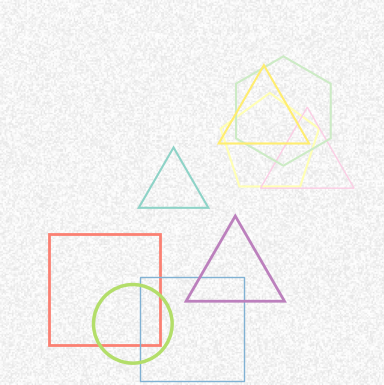[{"shape": "triangle", "thickness": 1.5, "radius": 0.52, "center": [0.451, 0.512]}, {"shape": "pentagon", "thickness": 1.5, "radius": 0.67, "center": [0.701, 0.624]}, {"shape": "square", "thickness": 2, "radius": 0.72, "center": [0.271, 0.248]}, {"shape": "square", "thickness": 1, "radius": 0.68, "center": [0.499, 0.146]}, {"shape": "circle", "thickness": 2.5, "radius": 0.51, "center": [0.345, 0.159]}, {"shape": "triangle", "thickness": 1, "radius": 0.7, "center": [0.798, 0.581]}, {"shape": "triangle", "thickness": 2, "radius": 0.74, "center": [0.611, 0.291]}, {"shape": "hexagon", "thickness": 1.5, "radius": 0.71, "center": [0.736, 0.712]}, {"shape": "triangle", "thickness": 1.5, "radius": 0.68, "center": [0.685, 0.695]}]